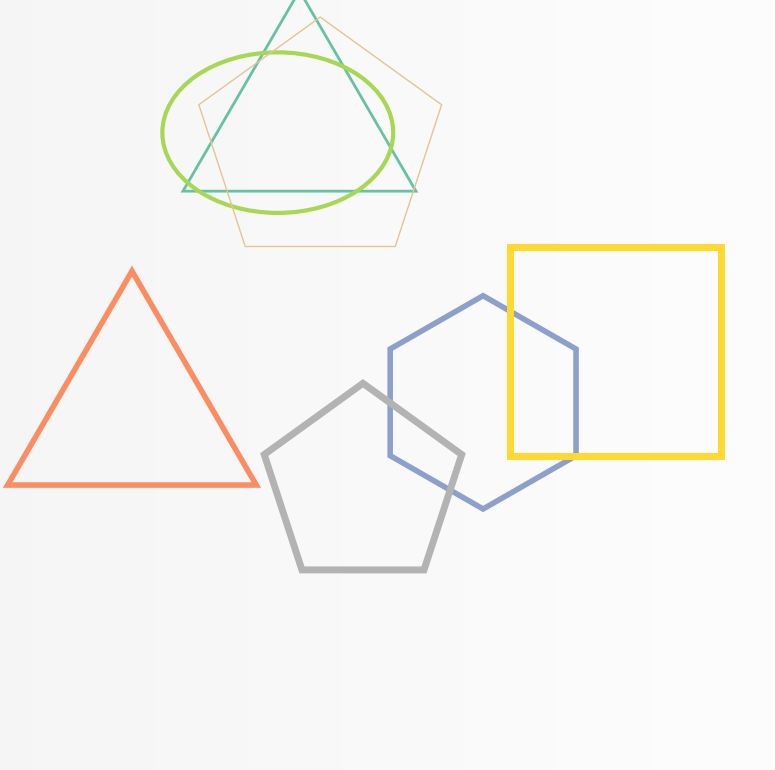[{"shape": "triangle", "thickness": 1, "radius": 0.87, "center": [0.386, 0.839]}, {"shape": "triangle", "thickness": 2, "radius": 0.93, "center": [0.17, 0.463]}, {"shape": "hexagon", "thickness": 2, "radius": 0.69, "center": [0.623, 0.477]}, {"shape": "oval", "thickness": 1.5, "radius": 0.74, "center": [0.358, 0.828]}, {"shape": "square", "thickness": 2.5, "radius": 0.68, "center": [0.794, 0.543]}, {"shape": "pentagon", "thickness": 0.5, "radius": 0.82, "center": [0.413, 0.813]}, {"shape": "pentagon", "thickness": 2.5, "radius": 0.67, "center": [0.468, 0.368]}]